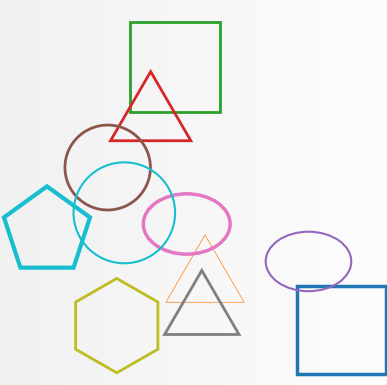[{"shape": "square", "thickness": 2.5, "radius": 0.58, "center": [0.882, 0.143]}, {"shape": "triangle", "thickness": 0.5, "radius": 0.58, "center": [0.529, 0.273]}, {"shape": "square", "thickness": 2, "radius": 0.58, "center": [0.451, 0.826]}, {"shape": "triangle", "thickness": 2, "radius": 0.6, "center": [0.389, 0.694]}, {"shape": "oval", "thickness": 1.5, "radius": 0.55, "center": [0.796, 0.321]}, {"shape": "circle", "thickness": 2, "radius": 0.55, "center": [0.278, 0.565]}, {"shape": "oval", "thickness": 2.5, "radius": 0.56, "center": [0.482, 0.418]}, {"shape": "triangle", "thickness": 2, "radius": 0.55, "center": [0.521, 0.187]}, {"shape": "hexagon", "thickness": 2, "radius": 0.61, "center": [0.301, 0.154]}, {"shape": "circle", "thickness": 1.5, "radius": 0.66, "center": [0.321, 0.447]}, {"shape": "pentagon", "thickness": 3, "radius": 0.58, "center": [0.121, 0.399]}]